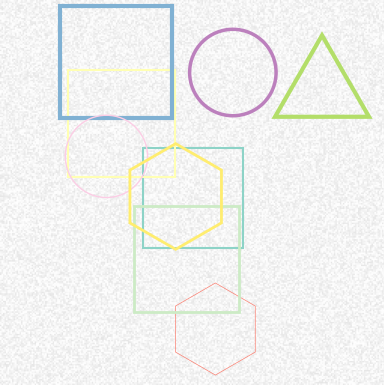[{"shape": "square", "thickness": 1.5, "radius": 0.65, "center": [0.502, 0.486]}, {"shape": "square", "thickness": 1.5, "radius": 0.69, "center": [0.315, 0.679]}, {"shape": "hexagon", "thickness": 0.5, "radius": 0.6, "center": [0.559, 0.145]}, {"shape": "square", "thickness": 3, "radius": 0.73, "center": [0.301, 0.84]}, {"shape": "triangle", "thickness": 3, "radius": 0.7, "center": [0.836, 0.767]}, {"shape": "circle", "thickness": 1, "radius": 0.53, "center": [0.276, 0.594]}, {"shape": "circle", "thickness": 2.5, "radius": 0.56, "center": [0.605, 0.812]}, {"shape": "square", "thickness": 2, "radius": 0.69, "center": [0.484, 0.328]}, {"shape": "hexagon", "thickness": 2, "radius": 0.69, "center": [0.456, 0.49]}]